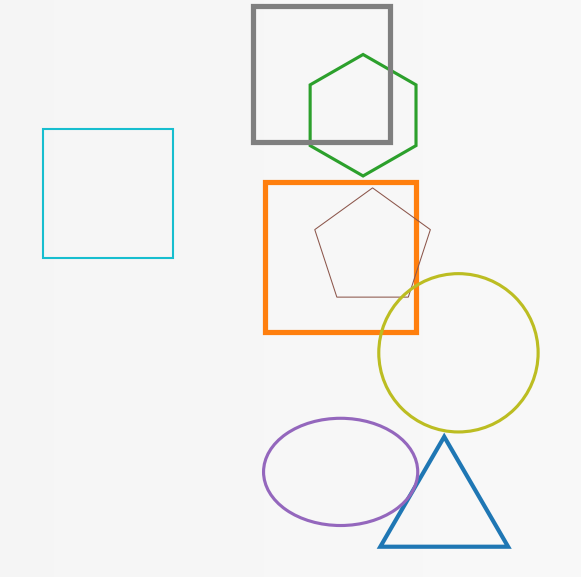[{"shape": "triangle", "thickness": 2, "radius": 0.63, "center": [0.764, 0.116]}, {"shape": "square", "thickness": 2.5, "radius": 0.65, "center": [0.586, 0.555]}, {"shape": "hexagon", "thickness": 1.5, "radius": 0.53, "center": [0.625, 0.8]}, {"shape": "oval", "thickness": 1.5, "radius": 0.66, "center": [0.586, 0.182]}, {"shape": "pentagon", "thickness": 0.5, "radius": 0.52, "center": [0.641, 0.569]}, {"shape": "square", "thickness": 2.5, "radius": 0.59, "center": [0.553, 0.871]}, {"shape": "circle", "thickness": 1.5, "radius": 0.69, "center": [0.789, 0.388]}, {"shape": "square", "thickness": 1, "radius": 0.56, "center": [0.186, 0.664]}]